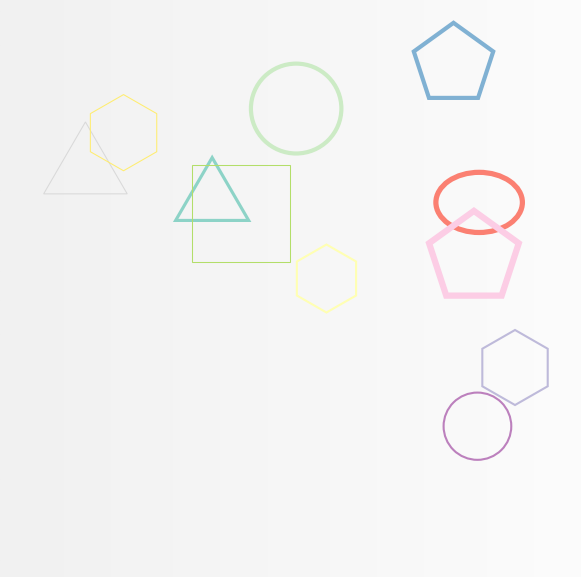[{"shape": "triangle", "thickness": 1.5, "radius": 0.36, "center": [0.365, 0.654]}, {"shape": "hexagon", "thickness": 1, "radius": 0.29, "center": [0.562, 0.517]}, {"shape": "hexagon", "thickness": 1, "radius": 0.32, "center": [0.886, 0.363]}, {"shape": "oval", "thickness": 2.5, "radius": 0.37, "center": [0.824, 0.649]}, {"shape": "pentagon", "thickness": 2, "radius": 0.36, "center": [0.78, 0.888]}, {"shape": "square", "thickness": 0.5, "radius": 0.42, "center": [0.415, 0.629]}, {"shape": "pentagon", "thickness": 3, "radius": 0.41, "center": [0.815, 0.553]}, {"shape": "triangle", "thickness": 0.5, "radius": 0.41, "center": [0.147, 0.705]}, {"shape": "circle", "thickness": 1, "radius": 0.29, "center": [0.821, 0.261]}, {"shape": "circle", "thickness": 2, "radius": 0.39, "center": [0.51, 0.811]}, {"shape": "hexagon", "thickness": 0.5, "radius": 0.33, "center": [0.213, 0.769]}]